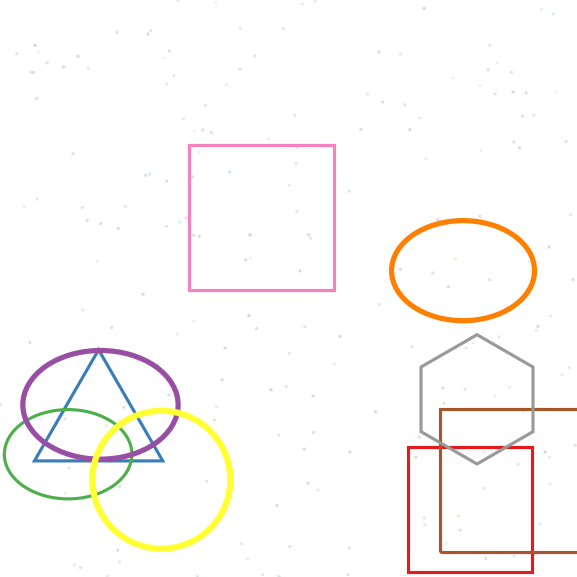[{"shape": "square", "thickness": 1.5, "radius": 0.54, "center": [0.814, 0.117]}, {"shape": "triangle", "thickness": 1.5, "radius": 0.64, "center": [0.171, 0.265]}, {"shape": "oval", "thickness": 1.5, "radius": 0.55, "center": [0.118, 0.213]}, {"shape": "oval", "thickness": 2.5, "radius": 0.67, "center": [0.174, 0.298]}, {"shape": "oval", "thickness": 2.5, "radius": 0.62, "center": [0.802, 0.53]}, {"shape": "circle", "thickness": 3, "radius": 0.6, "center": [0.279, 0.168]}, {"shape": "square", "thickness": 1.5, "radius": 0.62, "center": [0.885, 0.168]}, {"shape": "square", "thickness": 1.5, "radius": 0.63, "center": [0.452, 0.623]}, {"shape": "hexagon", "thickness": 1.5, "radius": 0.56, "center": [0.826, 0.308]}]